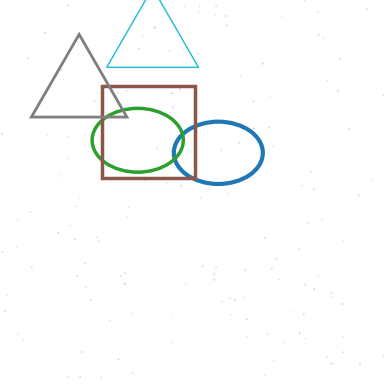[{"shape": "oval", "thickness": 3, "radius": 0.58, "center": [0.567, 0.603]}, {"shape": "oval", "thickness": 2.5, "radius": 0.59, "center": [0.358, 0.636]}, {"shape": "square", "thickness": 2.5, "radius": 0.6, "center": [0.385, 0.657]}, {"shape": "triangle", "thickness": 2, "radius": 0.72, "center": [0.206, 0.768]}, {"shape": "triangle", "thickness": 1, "radius": 0.69, "center": [0.396, 0.894]}]